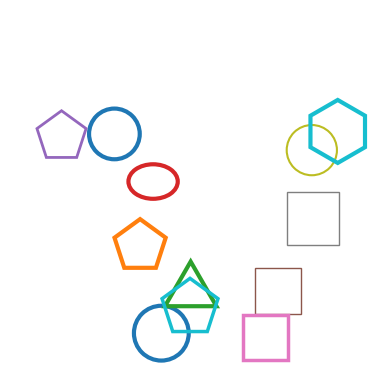[{"shape": "circle", "thickness": 3, "radius": 0.33, "center": [0.297, 0.652]}, {"shape": "circle", "thickness": 3, "radius": 0.36, "center": [0.419, 0.135]}, {"shape": "pentagon", "thickness": 3, "radius": 0.35, "center": [0.364, 0.361]}, {"shape": "triangle", "thickness": 3, "radius": 0.39, "center": [0.495, 0.243]}, {"shape": "oval", "thickness": 3, "radius": 0.32, "center": [0.398, 0.528]}, {"shape": "pentagon", "thickness": 2, "radius": 0.34, "center": [0.16, 0.645]}, {"shape": "square", "thickness": 1, "radius": 0.3, "center": [0.723, 0.244]}, {"shape": "square", "thickness": 2.5, "radius": 0.29, "center": [0.69, 0.123]}, {"shape": "square", "thickness": 1, "radius": 0.34, "center": [0.813, 0.432]}, {"shape": "circle", "thickness": 1.5, "radius": 0.33, "center": [0.81, 0.61]}, {"shape": "hexagon", "thickness": 3, "radius": 0.41, "center": [0.877, 0.659]}, {"shape": "pentagon", "thickness": 2.5, "radius": 0.38, "center": [0.494, 0.201]}]